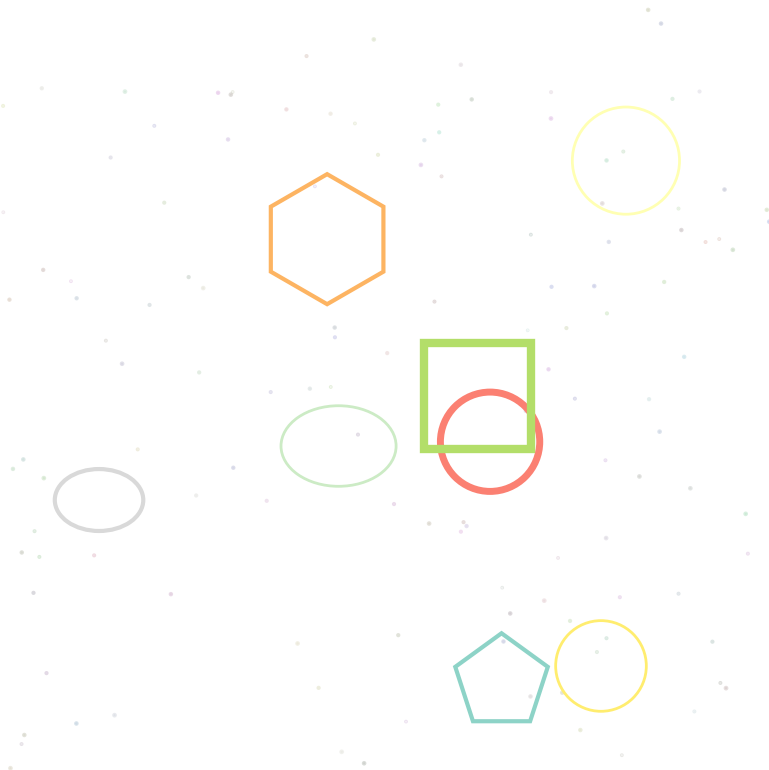[{"shape": "pentagon", "thickness": 1.5, "radius": 0.32, "center": [0.651, 0.114]}, {"shape": "circle", "thickness": 1, "radius": 0.35, "center": [0.813, 0.791]}, {"shape": "circle", "thickness": 2.5, "radius": 0.32, "center": [0.636, 0.426]}, {"shape": "hexagon", "thickness": 1.5, "radius": 0.42, "center": [0.425, 0.689]}, {"shape": "square", "thickness": 3, "radius": 0.35, "center": [0.62, 0.486]}, {"shape": "oval", "thickness": 1.5, "radius": 0.29, "center": [0.129, 0.351]}, {"shape": "oval", "thickness": 1, "radius": 0.37, "center": [0.44, 0.421]}, {"shape": "circle", "thickness": 1, "radius": 0.29, "center": [0.781, 0.135]}]